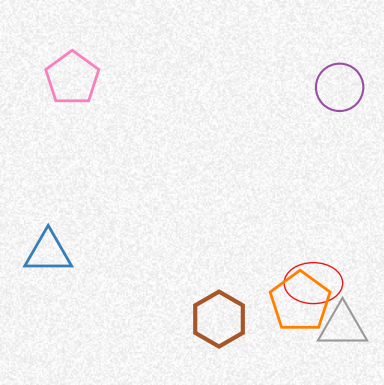[{"shape": "oval", "thickness": 1, "radius": 0.38, "center": [0.814, 0.265]}, {"shape": "triangle", "thickness": 2, "radius": 0.35, "center": [0.125, 0.344]}, {"shape": "circle", "thickness": 1.5, "radius": 0.31, "center": [0.882, 0.773]}, {"shape": "pentagon", "thickness": 2, "radius": 0.41, "center": [0.78, 0.216]}, {"shape": "hexagon", "thickness": 3, "radius": 0.36, "center": [0.569, 0.171]}, {"shape": "pentagon", "thickness": 2, "radius": 0.36, "center": [0.188, 0.797]}, {"shape": "triangle", "thickness": 1.5, "radius": 0.37, "center": [0.89, 0.152]}]